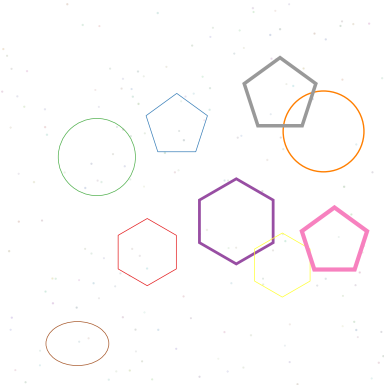[{"shape": "hexagon", "thickness": 0.5, "radius": 0.44, "center": [0.382, 0.345]}, {"shape": "pentagon", "thickness": 0.5, "radius": 0.42, "center": [0.459, 0.674]}, {"shape": "circle", "thickness": 0.5, "radius": 0.5, "center": [0.252, 0.592]}, {"shape": "hexagon", "thickness": 2, "radius": 0.55, "center": [0.614, 0.425]}, {"shape": "circle", "thickness": 1, "radius": 0.52, "center": [0.84, 0.659]}, {"shape": "hexagon", "thickness": 0.5, "radius": 0.42, "center": [0.733, 0.312]}, {"shape": "oval", "thickness": 0.5, "radius": 0.41, "center": [0.201, 0.108]}, {"shape": "pentagon", "thickness": 3, "radius": 0.45, "center": [0.869, 0.372]}, {"shape": "pentagon", "thickness": 2.5, "radius": 0.49, "center": [0.727, 0.752]}]